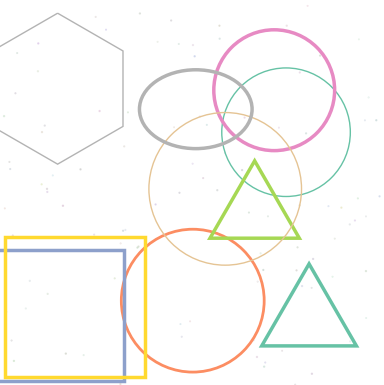[{"shape": "triangle", "thickness": 2.5, "radius": 0.71, "center": [0.803, 0.173]}, {"shape": "circle", "thickness": 1, "radius": 0.83, "center": [0.743, 0.657]}, {"shape": "circle", "thickness": 2, "radius": 0.93, "center": [0.501, 0.219]}, {"shape": "square", "thickness": 2.5, "radius": 0.86, "center": [0.151, 0.18]}, {"shape": "circle", "thickness": 2.5, "radius": 0.78, "center": [0.712, 0.766]}, {"shape": "triangle", "thickness": 2.5, "radius": 0.67, "center": [0.661, 0.448]}, {"shape": "square", "thickness": 2.5, "radius": 0.91, "center": [0.195, 0.202]}, {"shape": "circle", "thickness": 1, "radius": 0.99, "center": [0.585, 0.509]}, {"shape": "hexagon", "thickness": 1, "radius": 0.98, "center": [0.15, 0.77]}, {"shape": "oval", "thickness": 2.5, "radius": 0.73, "center": [0.508, 0.716]}]